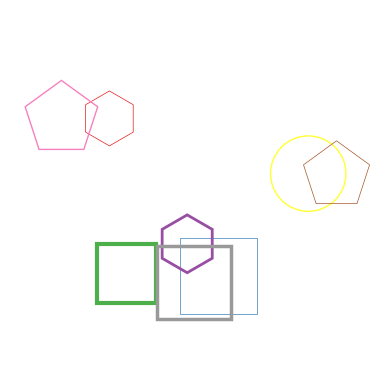[{"shape": "hexagon", "thickness": 0.5, "radius": 0.36, "center": [0.284, 0.692]}, {"shape": "square", "thickness": 0.5, "radius": 0.5, "center": [0.567, 0.283]}, {"shape": "square", "thickness": 3, "radius": 0.38, "center": [0.329, 0.29]}, {"shape": "hexagon", "thickness": 2, "radius": 0.38, "center": [0.486, 0.367]}, {"shape": "circle", "thickness": 1, "radius": 0.49, "center": [0.801, 0.549]}, {"shape": "pentagon", "thickness": 0.5, "radius": 0.45, "center": [0.874, 0.544]}, {"shape": "pentagon", "thickness": 1, "radius": 0.5, "center": [0.16, 0.692]}, {"shape": "square", "thickness": 2.5, "radius": 0.48, "center": [0.504, 0.266]}]